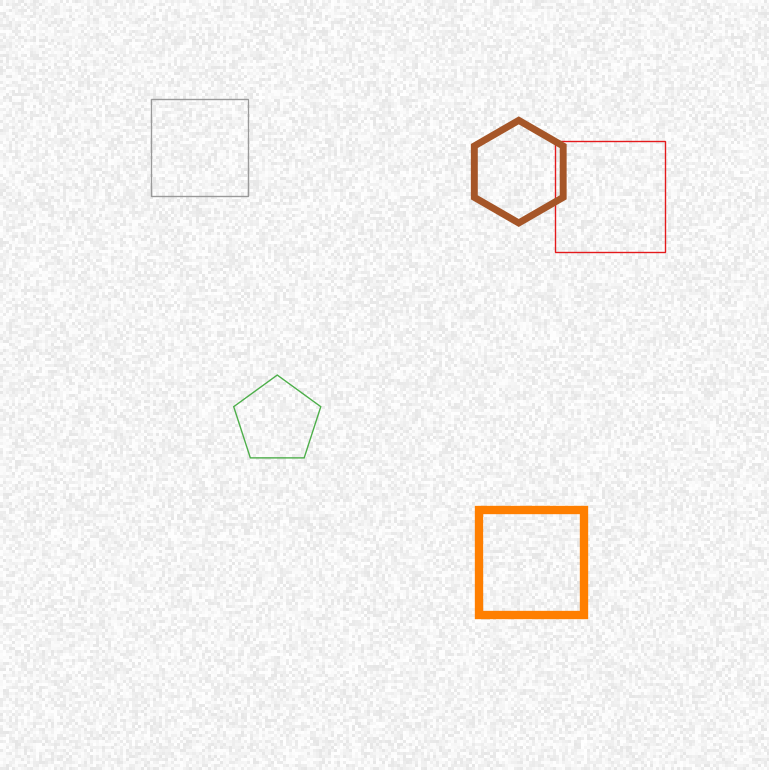[{"shape": "square", "thickness": 0.5, "radius": 0.36, "center": [0.792, 0.745]}, {"shape": "pentagon", "thickness": 0.5, "radius": 0.3, "center": [0.36, 0.453]}, {"shape": "square", "thickness": 3, "radius": 0.34, "center": [0.69, 0.27]}, {"shape": "hexagon", "thickness": 2.5, "radius": 0.33, "center": [0.674, 0.777]}, {"shape": "square", "thickness": 0.5, "radius": 0.31, "center": [0.259, 0.809]}]